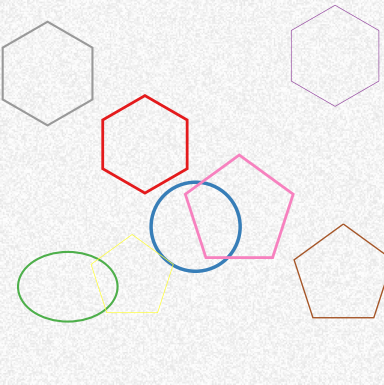[{"shape": "hexagon", "thickness": 2, "radius": 0.63, "center": [0.376, 0.625]}, {"shape": "circle", "thickness": 2.5, "radius": 0.58, "center": [0.508, 0.411]}, {"shape": "oval", "thickness": 1.5, "radius": 0.65, "center": [0.176, 0.255]}, {"shape": "hexagon", "thickness": 0.5, "radius": 0.66, "center": [0.87, 0.855]}, {"shape": "pentagon", "thickness": 0.5, "radius": 0.56, "center": [0.343, 0.279]}, {"shape": "pentagon", "thickness": 1, "radius": 0.67, "center": [0.892, 0.284]}, {"shape": "pentagon", "thickness": 2, "radius": 0.74, "center": [0.621, 0.45]}, {"shape": "hexagon", "thickness": 1.5, "radius": 0.67, "center": [0.124, 0.809]}]